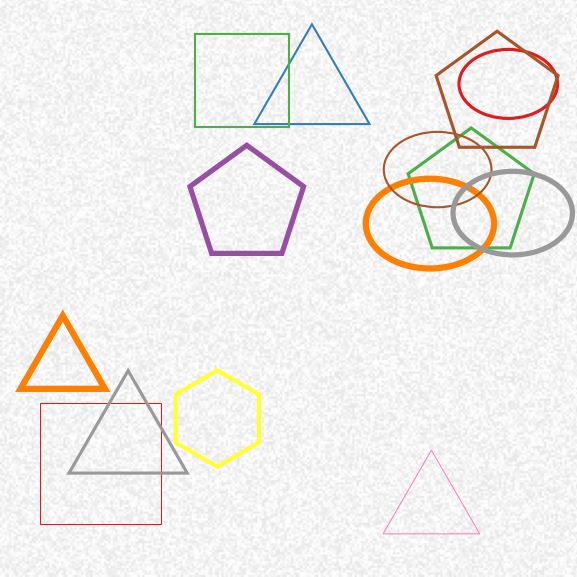[{"shape": "oval", "thickness": 1.5, "radius": 0.43, "center": [0.88, 0.854]}, {"shape": "square", "thickness": 0.5, "radius": 0.52, "center": [0.174, 0.197]}, {"shape": "triangle", "thickness": 1, "radius": 0.58, "center": [0.54, 0.842]}, {"shape": "pentagon", "thickness": 1.5, "radius": 0.57, "center": [0.816, 0.663]}, {"shape": "square", "thickness": 1, "radius": 0.4, "center": [0.419, 0.86]}, {"shape": "pentagon", "thickness": 2.5, "radius": 0.52, "center": [0.427, 0.644]}, {"shape": "triangle", "thickness": 3, "radius": 0.42, "center": [0.109, 0.368]}, {"shape": "oval", "thickness": 3, "radius": 0.56, "center": [0.744, 0.612]}, {"shape": "hexagon", "thickness": 2, "radius": 0.42, "center": [0.376, 0.274]}, {"shape": "oval", "thickness": 1, "radius": 0.47, "center": [0.758, 0.706]}, {"shape": "pentagon", "thickness": 1.5, "radius": 0.56, "center": [0.861, 0.834]}, {"shape": "triangle", "thickness": 0.5, "radius": 0.48, "center": [0.747, 0.123]}, {"shape": "oval", "thickness": 2.5, "radius": 0.52, "center": [0.888, 0.63]}, {"shape": "triangle", "thickness": 1.5, "radius": 0.59, "center": [0.222, 0.239]}]